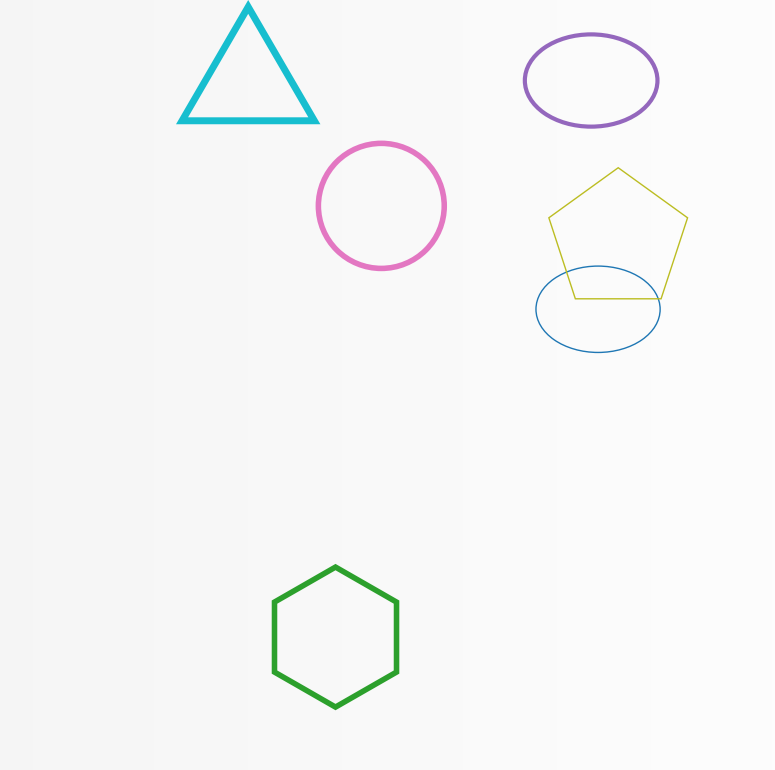[{"shape": "oval", "thickness": 0.5, "radius": 0.4, "center": [0.772, 0.598]}, {"shape": "hexagon", "thickness": 2, "radius": 0.45, "center": [0.433, 0.173]}, {"shape": "oval", "thickness": 1.5, "radius": 0.43, "center": [0.763, 0.895]}, {"shape": "circle", "thickness": 2, "radius": 0.41, "center": [0.492, 0.733]}, {"shape": "pentagon", "thickness": 0.5, "radius": 0.47, "center": [0.798, 0.688]}, {"shape": "triangle", "thickness": 2.5, "radius": 0.49, "center": [0.32, 0.892]}]